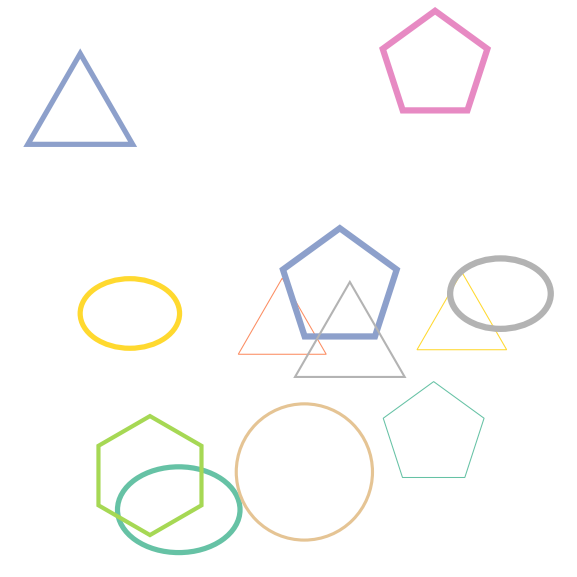[{"shape": "pentagon", "thickness": 0.5, "radius": 0.46, "center": [0.751, 0.247]}, {"shape": "oval", "thickness": 2.5, "radius": 0.53, "center": [0.31, 0.117]}, {"shape": "triangle", "thickness": 0.5, "radius": 0.44, "center": [0.489, 0.43]}, {"shape": "triangle", "thickness": 2.5, "radius": 0.52, "center": [0.139, 0.802]}, {"shape": "pentagon", "thickness": 3, "radius": 0.52, "center": [0.588, 0.5]}, {"shape": "pentagon", "thickness": 3, "radius": 0.48, "center": [0.753, 0.885]}, {"shape": "hexagon", "thickness": 2, "radius": 0.52, "center": [0.26, 0.176]}, {"shape": "oval", "thickness": 2.5, "radius": 0.43, "center": [0.225, 0.456]}, {"shape": "triangle", "thickness": 0.5, "radius": 0.45, "center": [0.8, 0.438]}, {"shape": "circle", "thickness": 1.5, "radius": 0.59, "center": [0.527, 0.182]}, {"shape": "triangle", "thickness": 1, "radius": 0.55, "center": [0.606, 0.401]}, {"shape": "oval", "thickness": 3, "radius": 0.44, "center": [0.867, 0.491]}]